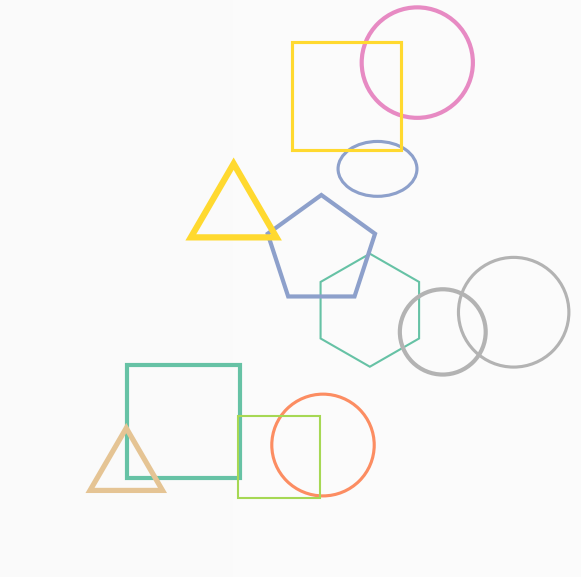[{"shape": "square", "thickness": 2, "radius": 0.49, "center": [0.316, 0.27]}, {"shape": "hexagon", "thickness": 1, "radius": 0.49, "center": [0.636, 0.462]}, {"shape": "circle", "thickness": 1.5, "radius": 0.44, "center": [0.556, 0.229]}, {"shape": "oval", "thickness": 1.5, "radius": 0.34, "center": [0.649, 0.707]}, {"shape": "pentagon", "thickness": 2, "radius": 0.49, "center": [0.553, 0.564]}, {"shape": "circle", "thickness": 2, "radius": 0.48, "center": [0.718, 0.891]}, {"shape": "square", "thickness": 1, "radius": 0.35, "center": [0.48, 0.208]}, {"shape": "square", "thickness": 1.5, "radius": 0.47, "center": [0.596, 0.833]}, {"shape": "triangle", "thickness": 3, "radius": 0.43, "center": [0.402, 0.631]}, {"shape": "triangle", "thickness": 2.5, "radius": 0.36, "center": [0.217, 0.186]}, {"shape": "circle", "thickness": 2, "radius": 0.37, "center": [0.762, 0.424]}, {"shape": "circle", "thickness": 1.5, "radius": 0.47, "center": [0.884, 0.458]}]